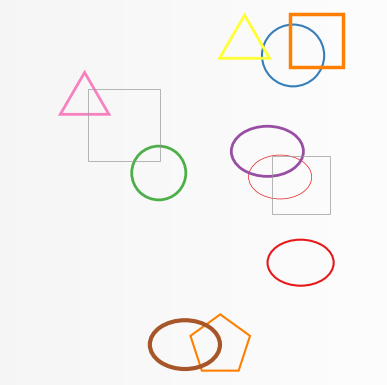[{"shape": "oval", "thickness": 1.5, "radius": 0.43, "center": [0.776, 0.318]}, {"shape": "oval", "thickness": 0.5, "radius": 0.41, "center": [0.723, 0.54]}, {"shape": "circle", "thickness": 1.5, "radius": 0.4, "center": [0.756, 0.856]}, {"shape": "circle", "thickness": 2, "radius": 0.35, "center": [0.41, 0.551]}, {"shape": "oval", "thickness": 2, "radius": 0.47, "center": [0.69, 0.607]}, {"shape": "pentagon", "thickness": 1.5, "radius": 0.4, "center": [0.568, 0.103]}, {"shape": "square", "thickness": 2.5, "radius": 0.34, "center": [0.816, 0.895]}, {"shape": "triangle", "thickness": 2, "radius": 0.37, "center": [0.631, 0.886]}, {"shape": "oval", "thickness": 3, "radius": 0.45, "center": [0.477, 0.105]}, {"shape": "triangle", "thickness": 2, "radius": 0.36, "center": [0.218, 0.739]}, {"shape": "square", "thickness": 0.5, "radius": 0.47, "center": [0.32, 0.675]}, {"shape": "square", "thickness": 0.5, "radius": 0.37, "center": [0.776, 0.519]}]